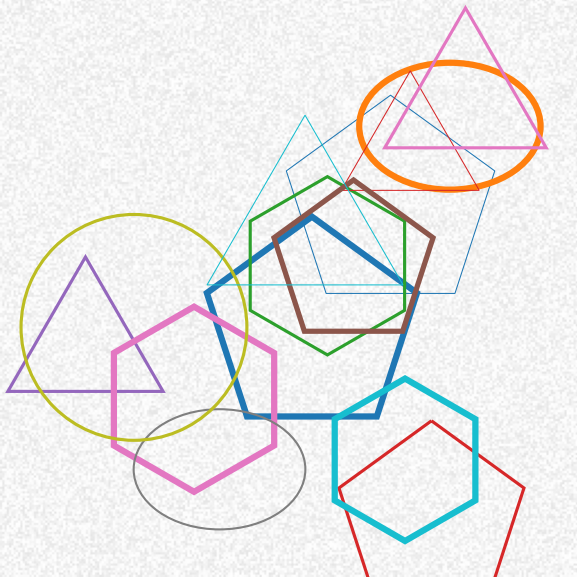[{"shape": "pentagon", "thickness": 0.5, "radius": 0.95, "center": [0.676, 0.645]}, {"shape": "pentagon", "thickness": 3, "radius": 0.96, "center": [0.54, 0.433]}, {"shape": "oval", "thickness": 3, "radius": 0.78, "center": [0.779, 0.781]}, {"shape": "hexagon", "thickness": 1.5, "radius": 0.77, "center": [0.567, 0.539]}, {"shape": "triangle", "thickness": 0.5, "radius": 0.69, "center": [0.71, 0.738]}, {"shape": "pentagon", "thickness": 1.5, "radius": 0.84, "center": [0.747, 0.102]}, {"shape": "triangle", "thickness": 1.5, "radius": 0.78, "center": [0.148, 0.399]}, {"shape": "pentagon", "thickness": 2.5, "radius": 0.72, "center": [0.612, 0.543]}, {"shape": "triangle", "thickness": 1.5, "radius": 0.81, "center": [0.806, 0.824]}, {"shape": "hexagon", "thickness": 3, "radius": 0.8, "center": [0.336, 0.308]}, {"shape": "oval", "thickness": 1, "radius": 0.74, "center": [0.38, 0.186]}, {"shape": "circle", "thickness": 1.5, "radius": 0.98, "center": [0.232, 0.432]}, {"shape": "triangle", "thickness": 0.5, "radius": 0.98, "center": [0.528, 0.604]}, {"shape": "hexagon", "thickness": 3, "radius": 0.7, "center": [0.701, 0.203]}]